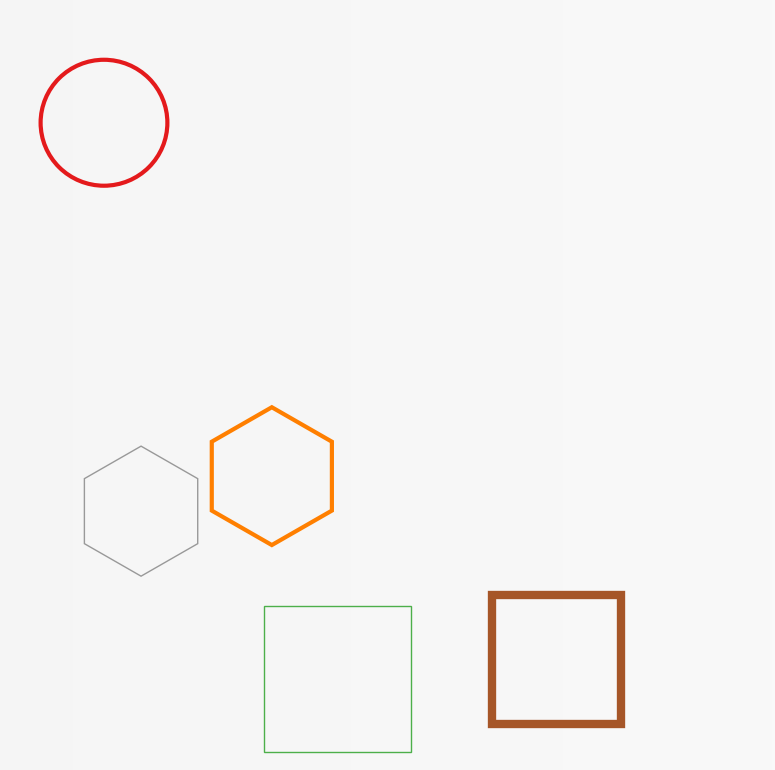[{"shape": "circle", "thickness": 1.5, "radius": 0.41, "center": [0.134, 0.841]}, {"shape": "square", "thickness": 0.5, "radius": 0.47, "center": [0.436, 0.118]}, {"shape": "hexagon", "thickness": 1.5, "radius": 0.45, "center": [0.351, 0.382]}, {"shape": "square", "thickness": 3, "radius": 0.42, "center": [0.718, 0.144]}, {"shape": "hexagon", "thickness": 0.5, "radius": 0.42, "center": [0.182, 0.336]}]